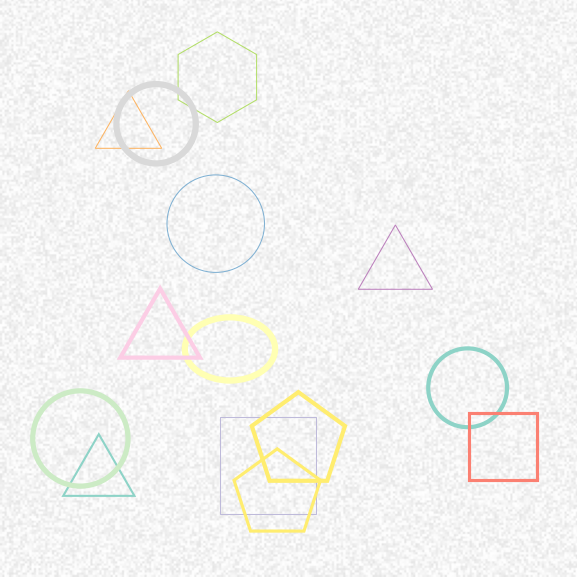[{"shape": "triangle", "thickness": 1, "radius": 0.36, "center": [0.171, 0.176]}, {"shape": "circle", "thickness": 2, "radius": 0.34, "center": [0.81, 0.328]}, {"shape": "oval", "thickness": 3, "radius": 0.39, "center": [0.398, 0.395]}, {"shape": "square", "thickness": 0.5, "radius": 0.42, "center": [0.464, 0.193]}, {"shape": "square", "thickness": 1.5, "radius": 0.29, "center": [0.871, 0.226]}, {"shape": "circle", "thickness": 0.5, "radius": 0.42, "center": [0.374, 0.612]}, {"shape": "triangle", "thickness": 0.5, "radius": 0.33, "center": [0.222, 0.776]}, {"shape": "hexagon", "thickness": 0.5, "radius": 0.39, "center": [0.376, 0.865]}, {"shape": "triangle", "thickness": 2, "radius": 0.4, "center": [0.277, 0.42]}, {"shape": "circle", "thickness": 3, "radius": 0.34, "center": [0.27, 0.785]}, {"shape": "triangle", "thickness": 0.5, "radius": 0.37, "center": [0.685, 0.535]}, {"shape": "circle", "thickness": 2.5, "radius": 0.41, "center": [0.139, 0.24]}, {"shape": "pentagon", "thickness": 2, "radius": 0.42, "center": [0.517, 0.235]}, {"shape": "pentagon", "thickness": 1.5, "radius": 0.39, "center": [0.48, 0.143]}]